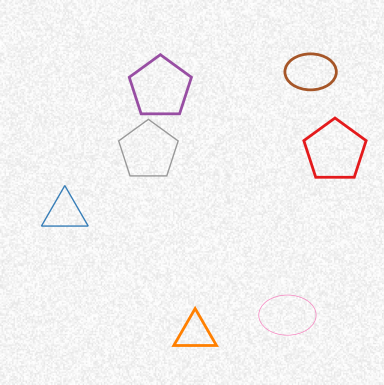[{"shape": "pentagon", "thickness": 2, "radius": 0.43, "center": [0.87, 0.608]}, {"shape": "triangle", "thickness": 1, "radius": 0.35, "center": [0.168, 0.448]}, {"shape": "pentagon", "thickness": 2, "radius": 0.42, "center": [0.416, 0.773]}, {"shape": "triangle", "thickness": 2, "radius": 0.32, "center": [0.507, 0.135]}, {"shape": "oval", "thickness": 2, "radius": 0.33, "center": [0.807, 0.813]}, {"shape": "oval", "thickness": 0.5, "radius": 0.37, "center": [0.747, 0.181]}, {"shape": "pentagon", "thickness": 1, "radius": 0.41, "center": [0.385, 0.609]}]